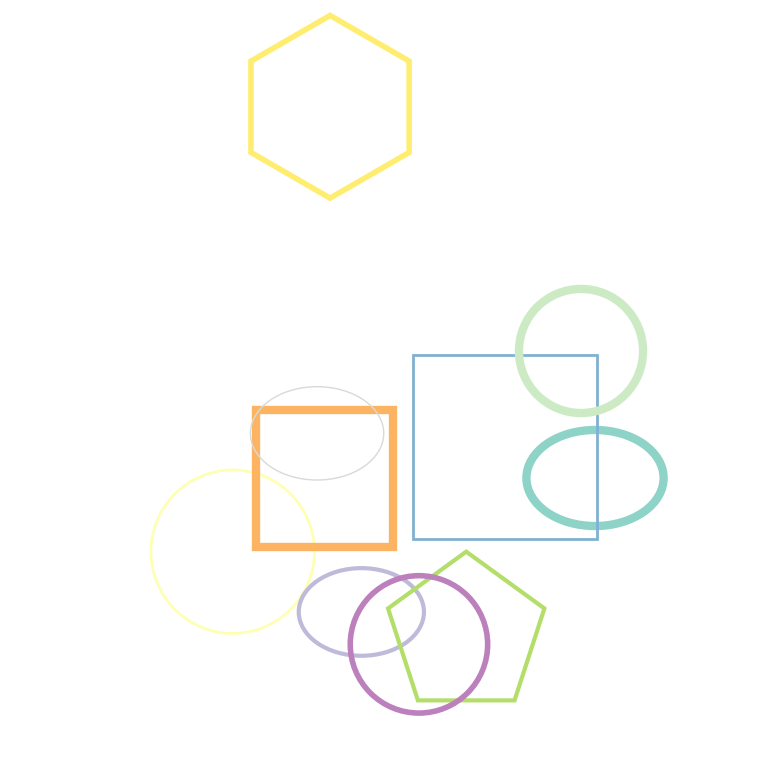[{"shape": "oval", "thickness": 3, "radius": 0.45, "center": [0.773, 0.379]}, {"shape": "circle", "thickness": 1, "radius": 0.53, "center": [0.302, 0.284]}, {"shape": "oval", "thickness": 1.5, "radius": 0.41, "center": [0.469, 0.205]}, {"shape": "square", "thickness": 1, "radius": 0.6, "center": [0.655, 0.419]}, {"shape": "square", "thickness": 3, "radius": 0.44, "center": [0.422, 0.379]}, {"shape": "pentagon", "thickness": 1.5, "radius": 0.53, "center": [0.605, 0.177]}, {"shape": "oval", "thickness": 0.5, "radius": 0.43, "center": [0.412, 0.437]}, {"shape": "circle", "thickness": 2, "radius": 0.45, "center": [0.544, 0.163]}, {"shape": "circle", "thickness": 3, "radius": 0.4, "center": [0.755, 0.544]}, {"shape": "hexagon", "thickness": 2, "radius": 0.59, "center": [0.429, 0.861]}]